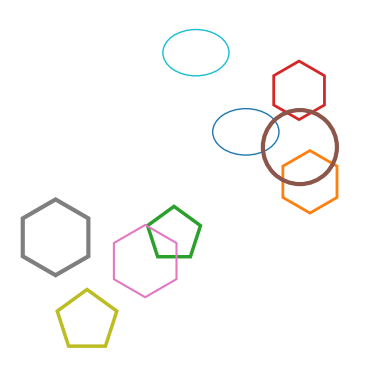[{"shape": "oval", "thickness": 1, "radius": 0.43, "center": [0.639, 0.658]}, {"shape": "hexagon", "thickness": 2, "radius": 0.41, "center": [0.805, 0.528]}, {"shape": "pentagon", "thickness": 2.5, "radius": 0.36, "center": [0.452, 0.392]}, {"shape": "hexagon", "thickness": 2, "radius": 0.38, "center": [0.777, 0.765]}, {"shape": "circle", "thickness": 3, "radius": 0.48, "center": [0.779, 0.618]}, {"shape": "hexagon", "thickness": 1.5, "radius": 0.47, "center": [0.377, 0.322]}, {"shape": "hexagon", "thickness": 3, "radius": 0.49, "center": [0.144, 0.384]}, {"shape": "pentagon", "thickness": 2.5, "radius": 0.41, "center": [0.226, 0.167]}, {"shape": "oval", "thickness": 1, "radius": 0.43, "center": [0.509, 0.863]}]